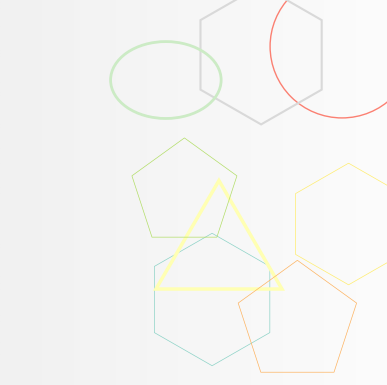[{"shape": "hexagon", "thickness": 0.5, "radius": 0.86, "center": [0.547, 0.222]}, {"shape": "triangle", "thickness": 2.5, "radius": 0.94, "center": [0.565, 0.343]}, {"shape": "circle", "thickness": 1, "radius": 0.93, "center": [0.883, 0.879]}, {"shape": "pentagon", "thickness": 0.5, "radius": 0.8, "center": [0.767, 0.163]}, {"shape": "pentagon", "thickness": 0.5, "radius": 0.71, "center": [0.476, 0.499]}, {"shape": "hexagon", "thickness": 1.5, "radius": 0.9, "center": [0.674, 0.857]}, {"shape": "oval", "thickness": 2, "radius": 0.71, "center": [0.428, 0.792]}, {"shape": "hexagon", "thickness": 0.5, "radius": 0.79, "center": [0.9, 0.418]}]